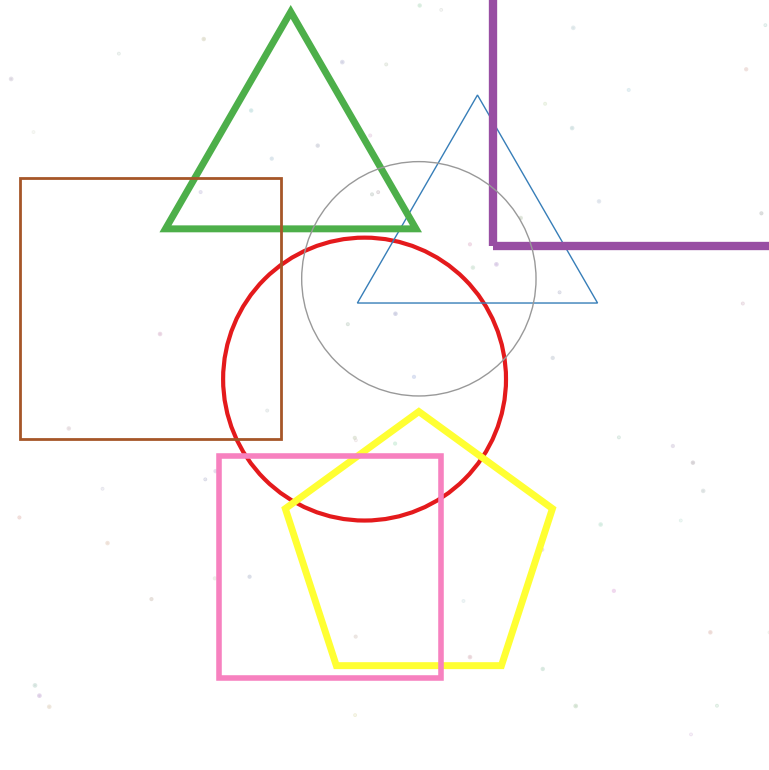[{"shape": "circle", "thickness": 1.5, "radius": 0.92, "center": [0.473, 0.508]}, {"shape": "triangle", "thickness": 0.5, "radius": 0.9, "center": [0.62, 0.697]}, {"shape": "triangle", "thickness": 2.5, "radius": 0.94, "center": [0.378, 0.797]}, {"shape": "square", "thickness": 3, "radius": 0.93, "center": [0.826, 0.866]}, {"shape": "pentagon", "thickness": 2.5, "radius": 0.91, "center": [0.544, 0.283]}, {"shape": "square", "thickness": 1, "radius": 0.85, "center": [0.196, 0.599]}, {"shape": "square", "thickness": 2, "radius": 0.72, "center": [0.428, 0.264]}, {"shape": "circle", "thickness": 0.5, "radius": 0.76, "center": [0.544, 0.638]}]